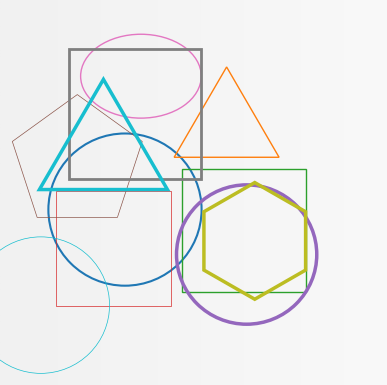[{"shape": "circle", "thickness": 1.5, "radius": 0.99, "center": [0.323, 0.456]}, {"shape": "triangle", "thickness": 1, "radius": 0.78, "center": [0.585, 0.67]}, {"shape": "square", "thickness": 1, "radius": 0.8, "center": [0.629, 0.402]}, {"shape": "square", "thickness": 0.5, "radius": 0.74, "center": [0.293, 0.355]}, {"shape": "circle", "thickness": 2.5, "radius": 0.9, "center": [0.636, 0.339]}, {"shape": "pentagon", "thickness": 0.5, "radius": 0.88, "center": [0.199, 0.578]}, {"shape": "oval", "thickness": 1, "radius": 0.78, "center": [0.364, 0.802]}, {"shape": "square", "thickness": 2, "radius": 0.85, "center": [0.348, 0.704]}, {"shape": "hexagon", "thickness": 2.5, "radius": 0.76, "center": [0.657, 0.374]}, {"shape": "circle", "thickness": 0.5, "radius": 0.89, "center": [0.105, 0.207]}, {"shape": "triangle", "thickness": 2.5, "radius": 0.95, "center": [0.267, 0.603]}]